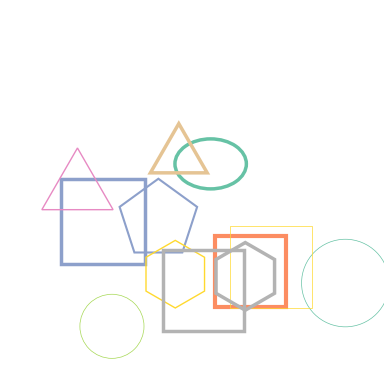[{"shape": "oval", "thickness": 2.5, "radius": 0.46, "center": [0.547, 0.574]}, {"shape": "circle", "thickness": 0.5, "radius": 0.57, "center": [0.897, 0.265]}, {"shape": "square", "thickness": 3, "radius": 0.46, "center": [0.651, 0.294]}, {"shape": "square", "thickness": 2.5, "radius": 0.55, "center": [0.268, 0.425]}, {"shape": "pentagon", "thickness": 1.5, "radius": 0.53, "center": [0.411, 0.43]}, {"shape": "triangle", "thickness": 1, "radius": 0.53, "center": [0.201, 0.509]}, {"shape": "circle", "thickness": 0.5, "radius": 0.42, "center": [0.291, 0.152]}, {"shape": "hexagon", "thickness": 1, "radius": 0.44, "center": [0.455, 0.288]}, {"shape": "square", "thickness": 0.5, "radius": 0.54, "center": [0.705, 0.307]}, {"shape": "triangle", "thickness": 2.5, "radius": 0.43, "center": [0.464, 0.594]}, {"shape": "hexagon", "thickness": 2.5, "radius": 0.44, "center": [0.637, 0.282]}, {"shape": "square", "thickness": 2.5, "radius": 0.52, "center": [0.528, 0.245]}]